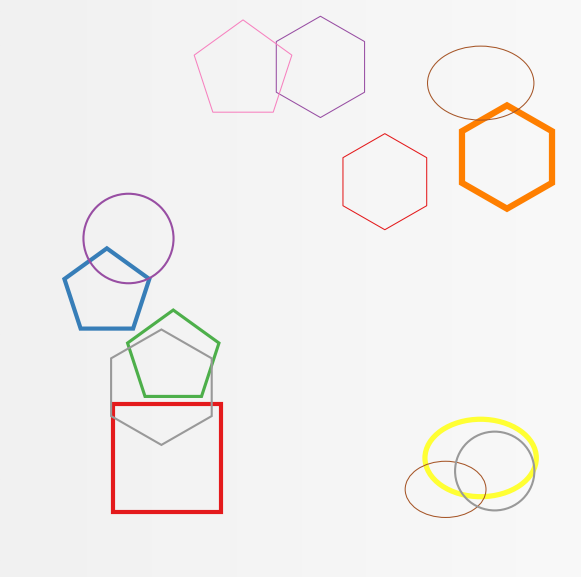[{"shape": "square", "thickness": 2, "radius": 0.46, "center": [0.288, 0.206]}, {"shape": "hexagon", "thickness": 0.5, "radius": 0.42, "center": [0.662, 0.685]}, {"shape": "pentagon", "thickness": 2, "radius": 0.38, "center": [0.184, 0.492]}, {"shape": "pentagon", "thickness": 1.5, "radius": 0.41, "center": [0.298, 0.38]}, {"shape": "circle", "thickness": 1, "radius": 0.39, "center": [0.221, 0.586]}, {"shape": "hexagon", "thickness": 0.5, "radius": 0.44, "center": [0.551, 0.883]}, {"shape": "hexagon", "thickness": 3, "radius": 0.45, "center": [0.872, 0.727]}, {"shape": "oval", "thickness": 2.5, "radius": 0.48, "center": [0.827, 0.206]}, {"shape": "oval", "thickness": 0.5, "radius": 0.35, "center": [0.767, 0.152]}, {"shape": "oval", "thickness": 0.5, "radius": 0.46, "center": [0.827, 0.855]}, {"shape": "pentagon", "thickness": 0.5, "radius": 0.44, "center": [0.418, 0.876]}, {"shape": "circle", "thickness": 1, "radius": 0.34, "center": [0.851, 0.184]}, {"shape": "hexagon", "thickness": 1, "radius": 0.5, "center": [0.278, 0.329]}]